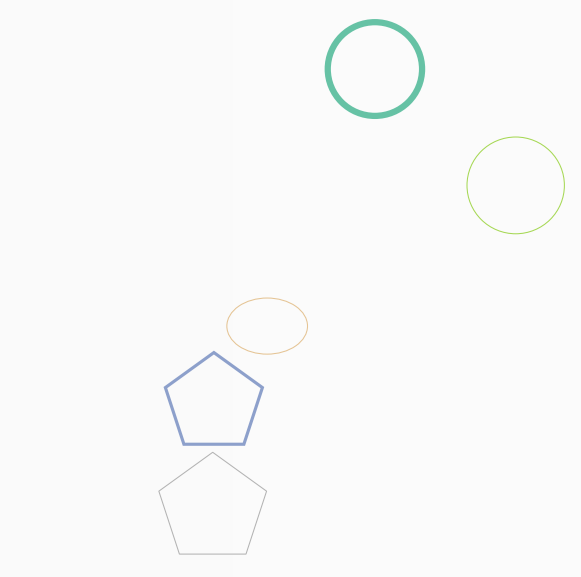[{"shape": "circle", "thickness": 3, "radius": 0.41, "center": [0.645, 0.88]}, {"shape": "pentagon", "thickness": 1.5, "radius": 0.44, "center": [0.368, 0.301]}, {"shape": "circle", "thickness": 0.5, "radius": 0.42, "center": [0.887, 0.678]}, {"shape": "oval", "thickness": 0.5, "radius": 0.35, "center": [0.46, 0.434]}, {"shape": "pentagon", "thickness": 0.5, "radius": 0.49, "center": [0.366, 0.119]}]